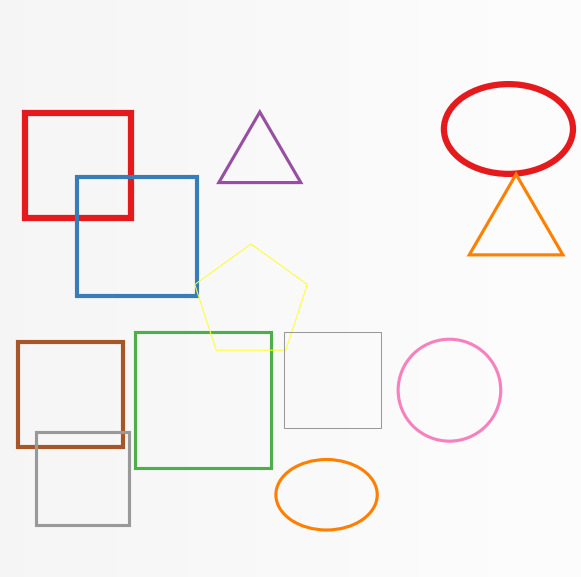[{"shape": "oval", "thickness": 3, "radius": 0.56, "center": [0.875, 0.776]}, {"shape": "square", "thickness": 3, "radius": 0.46, "center": [0.133, 0.712]}, {"shape": "square", "thickness": 2, "radius": 0.51, "center": [0.235, 0.59]}, {"shape": "square", "thickness": 1.5, "radius": 0.59, "center": [0.35, 0.307]}, {"shape": "triangle", "thickness": 1.5, "radius": 0.41, "center": [0.447, 0.724]}, {"shape": "oval", "thickness": 1.5, "radius": 0.44, "center": [0.562, 0.142]}, {"shape": "triangle", "thickness": 1.5, "radius": 0.46, "center": [0.888, 0.604]}, {"shape": "pentagon", "thickness": 0.5, "radius": 0.51, "center": [0.432, 0.475]}, {"shape": "square", "thickness": 2, "radius": 0.45, "center": [0.121, 0.316]}, {"shape": "circle", "thickness": 1.5, "radius": 0.44, "center": [0.773, 0.323]}, {"shape": "square", "thickness": 0.5, "radius": 0.42, "center": [0.572, 0.341]}, {"shape": "square", "thickness": 1.5, "radius": 0.4, "center": [0.142, 0.171]}]